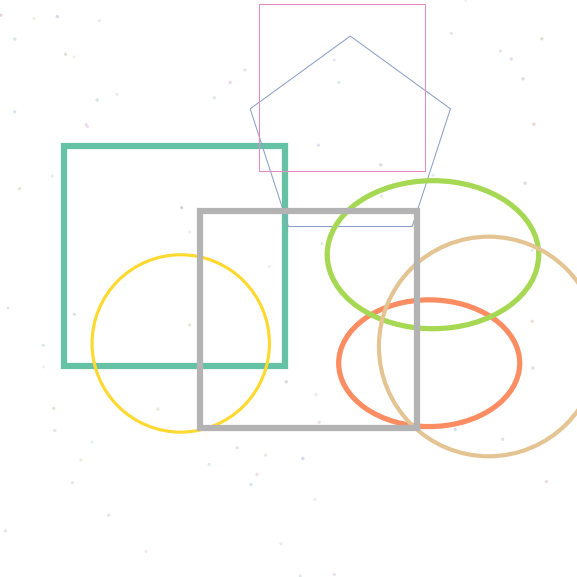[{"shape": "square", "thickness": 3, "radius": 0.95, "center": [0.302, 0.556]}, {"shape": "oval", "thickness": 2.5, "radius": 0.78, "center": [0.743, 0.37]}, {"shape": "pentagon", "thickness": 0.5, "radius": 0.91, "center": [0.607, 0.754]}, {"shape": "square", "thickness": 0.5, "radius": 0.72, "center": [0.592, 0.848]}, {"shape": "oval", "thickness": 2.5, "radius": 0.92, "center": [0.75, 0.558]}, {"shape": "circle", "thickness": 1.5, "radius": 0.77, "center": [0.313, 0.404]}, {"shape": "circle", "thickness": 2, "radius": 0.95, "center": [0.846, 0.399]}, {"shape": "square", "thickness": 3, "radius": 0.94, "center": [0.535, 0.446]}]